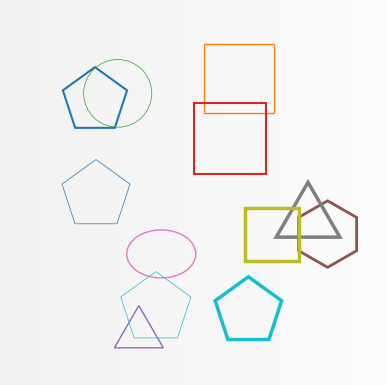[{"shape": "pentagon", "thickness": 0.5, "radius": 0.46, "center": [0.248, 0.493]}, {"shape": "pentagon", "thickness": 1.5, "radius": 0.44, "center": [0.245, 0.738]}, {"shape": "square", "thickness": 1, "radius": 0.45, "center": [0.617, 0.797]}, {"shape": "circle", "thickness": 0.5, "radius": 0.44, "center": [0.304, 0.757]}, {"shape": "square", "thickness": 1.5, "radius": 0.46, "center": [0.594, 0.64]}, {"shape": "triangle", "thickness": 1, "radius": 0.36, "center": [0.358, 0.133]}, {"shape": "hexagon", "thickness": 2, "radius": 0.43, "center": [0.845, 0.392]}, {"shape": "oval", "thickness": 1, "radius": 0.45, "center": [0.416, 0.34]}, {"shape": "triangle", "thickness": 2.5, "radius": 0.47, "center": [0.795, 0.431]}, {"shape": "square", "thickness": 2.5, "radius": 0.35, "center": [0.702, 0.391]}, {"shape": "pentagon", "thickness": 2.5, "radius": 0.45, "center": [0.641, 0.191]}, {"shape": "pentagon", "thickness": 0.5, "radius": 0.48, "center": [0.402, 0.199]}]